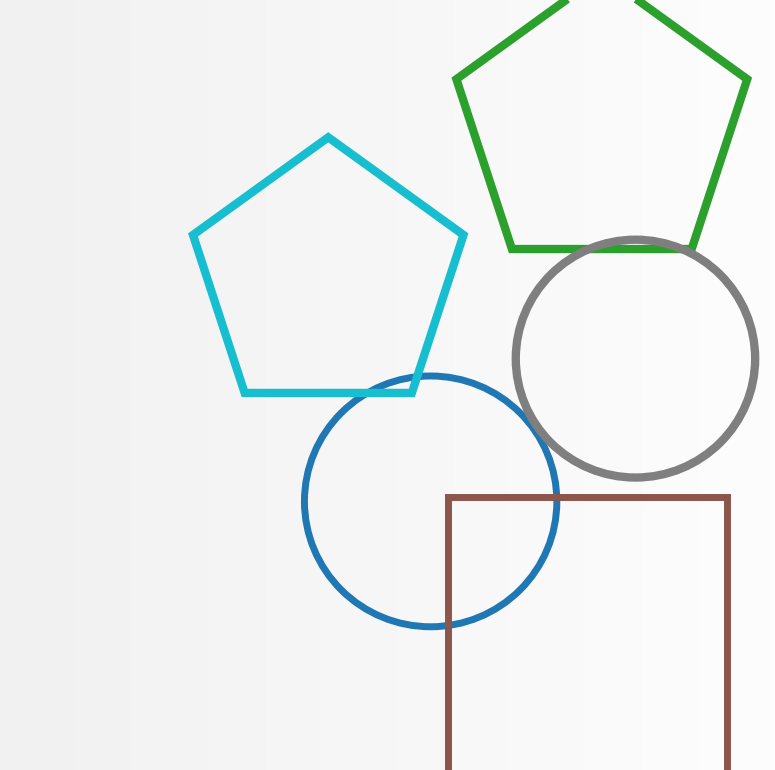[{"shape": "circle", "thickness": 2.5, "radius": 0.81, "center": [0.556, 0.349]}, {"shape": "pentagon", "thickness": 3, "radius": 0.99, "center": [0.777, 0.836]}, {"shape": "square", "thickness": 2.5, "radius": 0.9, "center": [0.758, 0.174]}, {"shape": "circle", "thickness": 3, "radius": 0.77, "center": [0.82, 0.534]}, {"shape": "pentagon", "thickness": 3, "radius": 0.92, "center": [0.424, 0.638]}]